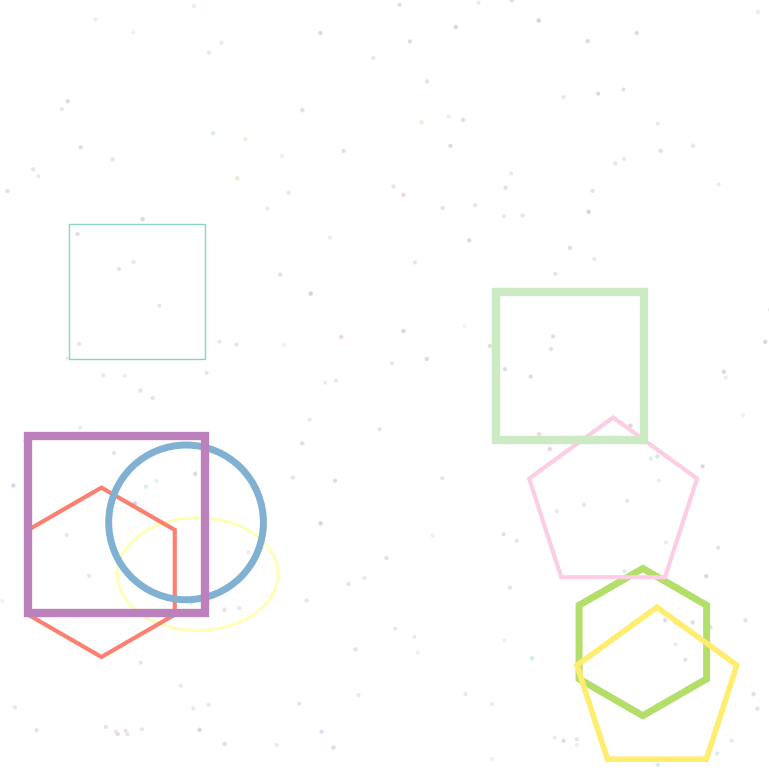[{"shape": "square", "thickness": 0.5, "radius": 0.44, "center": [0.178, 0.621]}, {"shape": "oval", "thickness": 1, "radius": 0.52, "center": [0.257, 0.254]}, {"shape": "hexagon", "thickness": 1.5, "radius": 0.55, "center": [0.132, 0.257]}, {"shape": "circle", "thickness": 2.5, "radius": 0.5, "center": [0.242, 0.322]}, {"shape": "hexagon", "thickness": 2.5, "radius": 0.48, "center": [0.835, 0.166]}, {"shape": "pentagon", "thickness": 1.5, "radius": 0.57, "center": [0.796, 0.343]}, {"shape": "square", "thickness": 3, "radius": 0.57, "center": [0.151, 0.319]}, {"shape": "square", "thickness": 3, "radius": 0.48, "center": [0.74, 0.525]}, {"shape": "pentagon", "thickness": 2, "radius": 0.55, "center": [0.853, 0.102]}]